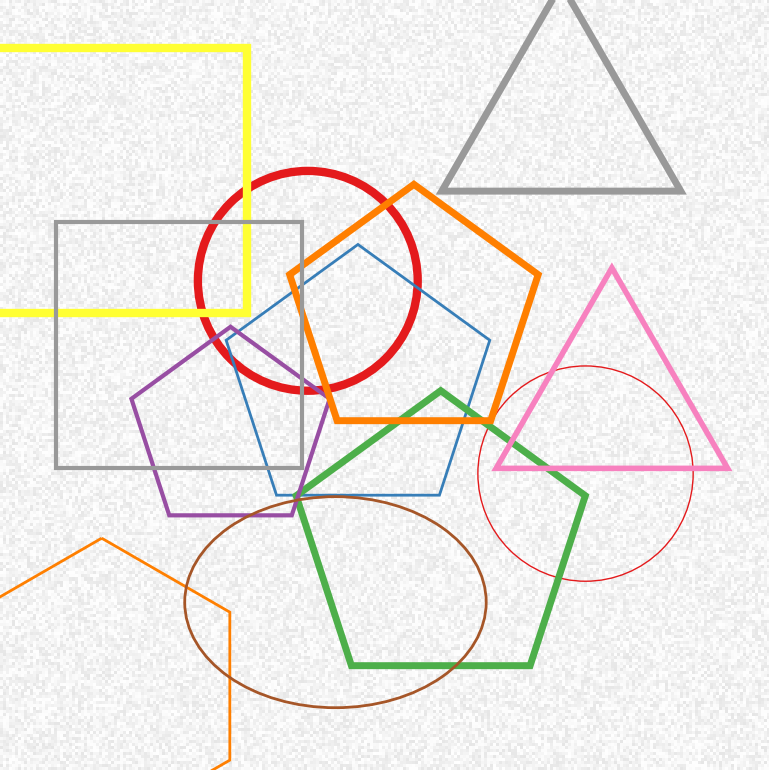[{"shape": "circle", "thickness": 3, "radius": 0.71, "center": [0.4, 0.635]}, {"shape": "circle", "thickness": 0.5, "radius": 0.7, "center": [0.76, 0.385]}, {"shape": "pentagon", "thickness": 1, "radius": 0.9, "center": [0.465, 0.503]}, {"shape": "pentagon", "thickness": 2.5, "radius": 0.99, "center": [0.572, 0.295]}, {"shape": "pentagon", "thickness": 1.5, "radius": 0.68, "center": [0.299, 0.44]}, {"shape": "pentagon", "thickness": 2.5, "radius": 0.85, "center": [0.538, 0.591]}, {"shape": "hexagon", "thickness": 1, "radius": 0.96, "center": [0.132, 0.109]}, {"shape": "square", "thickness": 3, "radius": 0.86, "center": [0.148, 0.766]}, {"shape": "oval", "thickness": 1, "radius": 0.98, "center": [0.436, 0.218]}, {"shape": "triangle", "thickness": 2, "radius": 0.87, "center": [0.795, 0.479]}, {"shape": "square", "thickness": 1.5, "radius": 0.8, "center": [0.233, 0.553]}, {"shape": "triangle", "thickness": 2.5, "radius": 0.9, "center": [0.729, 0.841]}]